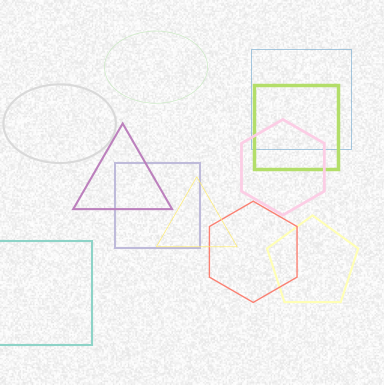[{"shape": "square", "thickness": 1.5, "radius": 0.67, "center": [0.105, 0.239]}, {"shape": "pentagon", "thickness": 1.5, "radius": 0.62, "center": [0.812, 0.316]}, {"shape": "square", "thickness": 1.5, "radius": 0.55, "center": [0.408, 0.467]}, {"shape": "hexagon", "thickness": 1, "radius": 0.66, "center": [0.658, 0.346]}, {"shape": "square", "thickness": 0.5, "radius": 0.65, "center": [0.782, 0.742]}, {"shape": "square", "thickness": 2.5, "radius": 0.54, "center": [0.769, 0.669]}, {"shape": "hexagon", "thickness": 2, "radius": 0.62, "center": [0.735, 0.566]}, {"shape": "oval", "thickness": 1.5, "radius": 0.73, "center": [0.155, 0.679]}, {"shape": "triangle", "thickness": 1.5, "radius": 0.74, "center": [0.319, 0.531]}, {"shape": "oval", "thickness": 0.5, "radius": 0.67, "center": [0.405, 0.826]}, {"shape": "triangle", "thickness": 0.5, "radius": 0.61, "center": [0.511, 0.42]}]